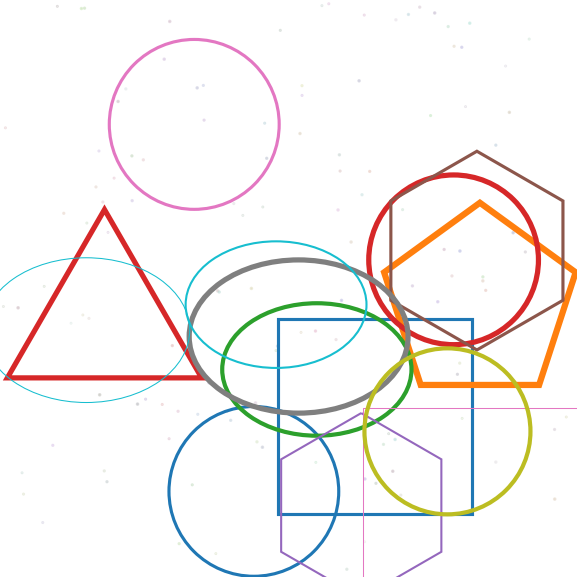[{"shape": "circle", "thickness": 1.5, "radius": 0.73, "center": [0.44, 0.148]}, {"shape": "square", "thickness": 1.5, "radius": 0.84, "center": [0.649, 0.278]}, {"shape": "pentagon", "thickness": 3, "radius": 0.87, "center": [0.831, 0.474]}, {"shape": "oval", "thickness": 2, "radius": 0.82, "center": [0.549, 0.359]}, {"shape": "circle", "thickness": 2.5, "radius": 0.73, "center": [0.785, 0.549]}, {"shape": "triangle", "thickness": 2.5, "radius": 0.97, "center": [0.181, 0.442]}, {"shape": "hexagon", "thickness": 1, "radius": 0.8, "center": [0.626, 0.124]}, {"shape": "hexagon", "thickness": 1.5, "radius": 0.86, "center": [0.826, 0.565]}, {"shape": "circle", "thickness": 1.5, "radius": 0.74, "center": [0.336, 0.784]}, {"shape": "square", "thickness": 0.5, "radius": 0.94, "center": [0.816, 0.104]}, {"shape": "oval", "thickness": 2.5, "radius": 0.95, "center": [0.517, 0.416]}, {"shape": "circle", "thickness": 2, "radius": 0.72, "center": [0.775, 0.252]}, {"shape": "oval", "thickness": 1, "radius": 0.78, "center": [0.478, 0.472]}, {"shape": "oval", "thickness": 0.5, "radius": 0.9, "center": [0.149, 0.427]}]